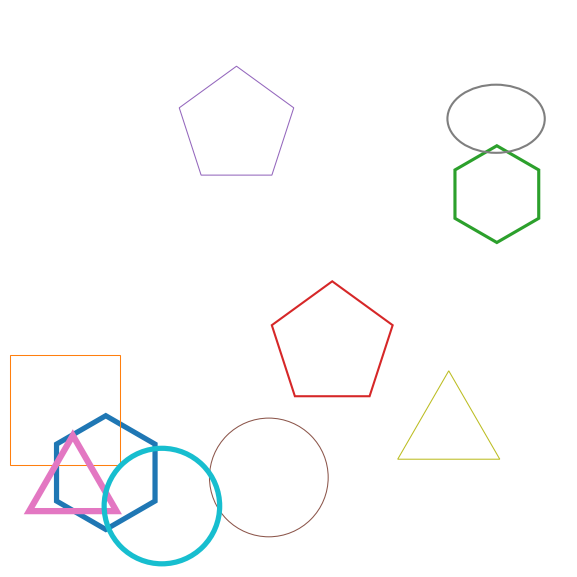[{"shape": "hexagon", "thickness": 2.5, "radius": 0.49, "center": [0.183, 0.181]}, {"shape": "square", "thickness": 0.5, "radius": 0.48, "center": [0.113, 0.29]}, {"shape": "hexagon", "thickness": 1.5, "radius": 0.42, "center": [0.86, 0.663]}, {"shape": "pentagon", "thickness": 1, "radius": 0.55, "center": [0.575, 0.402]}, {"shape": "pentagon", "thickness": 0.5, "radius": 0.52, "center": [0.41, 0.78]}, {"shape": "circle", "thickness": 0.5, "radius": 0.51, "center": [0.466, 0.172]}, {"shape": "triangle", "thickness": 3, "radius": 0.44, "center": [0.126, 0.158]}, {"shape": "oval", "thickness": 1, "radius": 0.42, "center": [0.859, 0.793]}, {"shape": "triangle", "thickness": 0.5, "radius": 0.51, "center": [0.777, 0.255]}, {"shape": "circle", "thickness": 2.5, "radius": 0.5, "center": [0.28, 0.123]}]